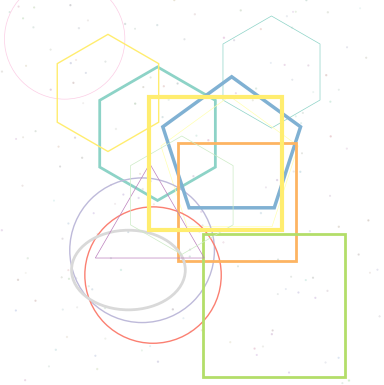[{"shape": "hexagon", "thickness": 0.5, "radius": 0.73, "center": [0.705, 0.813]}, {"shape": "hexagon", "thickness": 2, "radius": 0.87, "center": [0.409, 0.653]}, {"shape": "pentagon", "thickness": 0.5, "radius": 0.94, "center": [0.596, 0.563]}, {"shape": "circle", "thickness": 1, "radius": 0.94, "center": [0.369, 0.35]}, {"shape": "circle", "thickness": 1, "radius": 0.89, "center": [0.398, 0.286]}, {"shape": "pentagon", "thickness": 2.5, "radius": 0.94, "center": [0.602, 0.612]}, {"shape": "square", "thickness": 2, "radius": 0.77, "center": [0.615, 0.475]}, {"shape": "square", "thickness": 2, "radius": 0.93, "center": [0.712, 0.206]}, {"shape": "circle", "thickness": 0.5, "radius": 0.78, "center": [0.168, 0.899]}, {"shape": "oval", "thickness": 2, "radius": 0.74, "center": [0.334, 0.299]}, {"shape": "triangle", "thickness": 0.5, "radius": 0.82, "center": [0.389, 0.411]}, {"shape": "hexagon", "thickness": 0.5, "radius": 0.77, "center": [0.472, 0.493]}, {"shape": "square", "thickness": 3, "radius": 0.86, "center": [0.559, 0.574]}, {"shape": "hexagon", "thickness": 1, "radius": 0.76, "center": [0.28, 0.759]}]